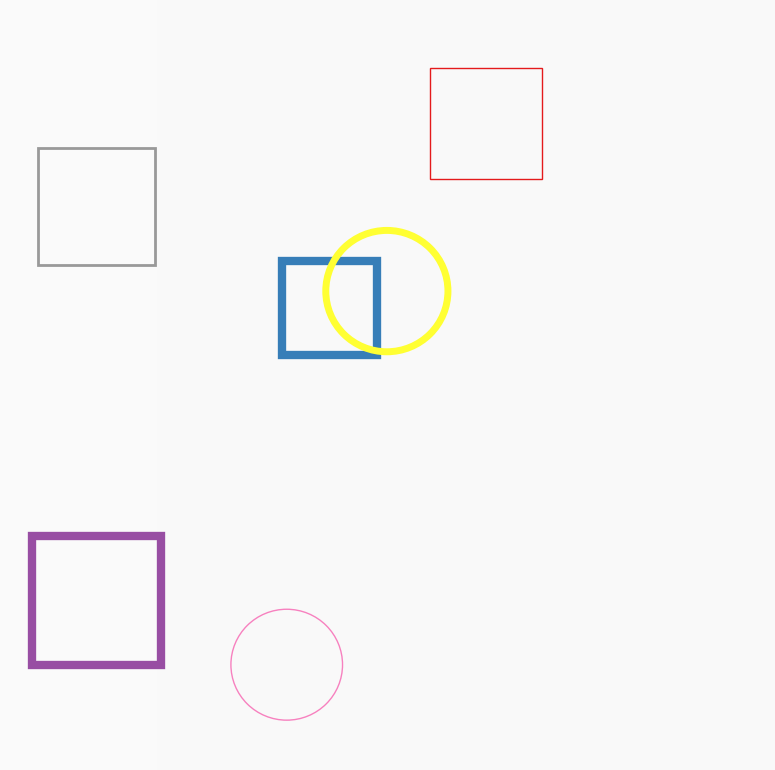[{"shape": "square", "thickness": 0.5, "radius": 0.36, "center": [0.627, 0.839]}, {"shape": "square", "thickness": 3, "radius": 0.31, "center": [0.425, 0.6]}, {"shape": "square", "thickness": 3, "radius": 0.42, "center": [0.124, 0.221]}, {"shape": "circle", "thickness": 2.5, "radius": 0.39, "center": [0.499, 0.622]}, {"shape": "circle", "thickness": 0.5, "radius": 0.36, "center": [0.37, 0.137]}, {"shape": "square", "thickness": 1, "radius": 0.38, "center": [0.124, 0.732]}]